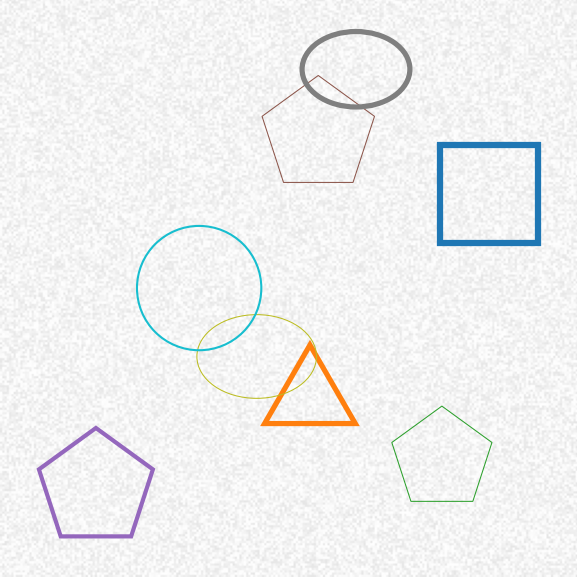[{"shape": "square", "thickness": 3, "radius": 0.43, "center": [0.847, 0.663]}, {"shape": "triangle", "thickness": 2.5, "radius": 0.45, "center": [0.537, 0.311]}, {"shape": "pentagon", "thickness": 0.5, "radius": 0.46, "center": [0.765, 0.205]}, {"shape": "pentagon", "thickness": 2, "radius": 0.52, "center": [0.166, 0.154]}, {"shape": "pentagon", "thickness": 0.5, "radius": 0.51, "center": [0.551, 0.766]}, {"shape": "oval", "thickness": 2.5, "radius": 0.47, "center": [0.616, 0.879]}, {"shape": "oval", "thickness": 0.5, "radius": 0.52, "center": [0.444, 0.382]}, {"shape": "circle", "thickness": 1, "radius": 0.54, "center": [0.345, 0.5]}]